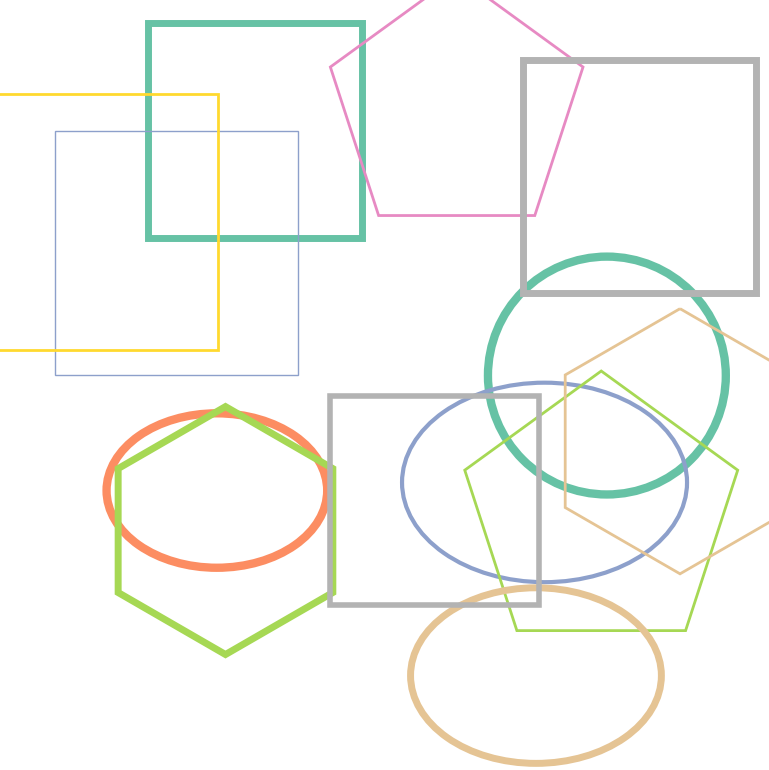[{"shape": "circle", "thickness": 3, "radius": 0.77, "center": [0.788, 0.512]}, {"shape": "square", "thickness": 2.5, "radius": 0.7, "center": [0.331, 0.831]}, {"shape": "oval", "thickness": 3, "radius": 0.72, "center": [0.282, 0.363]}, {"shape": "oval", "thickness": 1.5, "radius": 0.93, "center": [0.707, 0.373]}, {"shape": "square", "thickness": 0.5, "radius": 0.79, "center": [0.229, 0.671]}, {"shape": "pentagon", "thickness": 1, "radius": 0.86, "center": [0.593, 0.86]}, {"shape": "hexagon", "thickness": 2.5, "radius": 0.8, "center": [0.293, 0.311]}, {"shape": "pentagon", "thickness": 1, "radius": 0.93, "center": [0.781, 0.332]}, {"shape": "square", "thickness": 1, "radius": 0.83, "center": [0.117, 0.712]}, {"shape": "hexagon", "thickness": 1, "radius": 0.86, "center": [0.883, 0.427]}, {"shape": "oval", "thickness": 2.5, "radius": 0.81, "center": [0.696, 0.123]}, {"shape": "square", "thickness": 2, "radius": 0.68, "center": [0.564, 0.35]}, {"shape": "square", "thickness": 2.5, "radius": 0.76, "center": [0.83, 0.771]}]